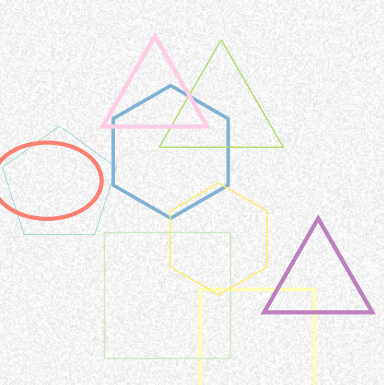[{"shape": "pentagon", "thickness": 0.5, "radius": 0.78, "center": [0.154, 0.517]}, {"shape": "square", "thickness": 2.5, "radius": 0.73, "center": [0.668, 0.103]}, {"shape": "oval", "thickness": 3, "radius": 0.71, "center": [0.122, 0.531]}, {"shape": "hexagon", "thickness": 2.5, "radius": 0.86, "center": [0.443, 0.605]}, {"shape": "triangle", "thickness": 1, "radius": 0.93, "center": [0.575, 0.711]}, {"shape": "triangle", "thickness": 3, "radius": 0.78, "center": [0.402, 0.75]}, {"shape": "triangle", "thickness": 3, "radius": 0.81, "center": [0.826, 0.27]}, {"shape": "square", "thickness": 1, "radius": 0.81, "center": [0.434, 0.234]}, {"shape": "hexagon", "thickness": 1, "radius": 0.73, "center": [0.568, 0.379]}]